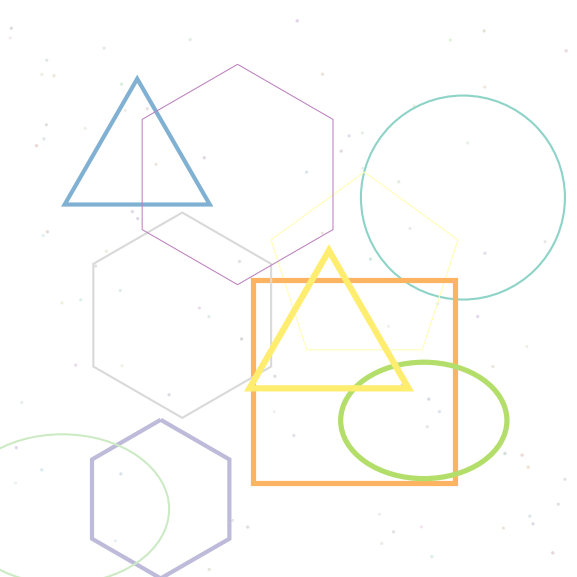[{"shape": "circle", "thickness": 1, "radius": 0.88, "center": [0.802, 0.657]}, {"shape": "pentagon", "thickness": 0.5, "radius": 0.85, "center": [0.631, 0.531]}, {"shape": "hexagon", "thickness": 2, "radius": 0.69, "center": [0.278, 0.135]}, {"shape": "triangle", "thickness": 2, "radius": 0.73, "center": [0.238, 0.718]}, {"shape": "square", "thickness": 2.5, "radius": 0.88, "center": [0.613, 0.339]}, {"shape": "oval", "thickness": 2.5, "radius": 0.72, "center": [0.734, 0.271]}, {"shape": "hexagon", "thickness": 1, "radius": 0.89, "center": [0.316, 0.453]}, {"shape": "hexagon", "thickness": 0.5, "radius": 0.95, "center": [0.411, 0.697]}, {"shape": "oval", "thickness": 1, "radius": 0.93, "center": [0.108, 0.118]}, {"shape": "triangle", "thickness": 3, "radius": 0.8, "center": [0.57, 0.406]}]